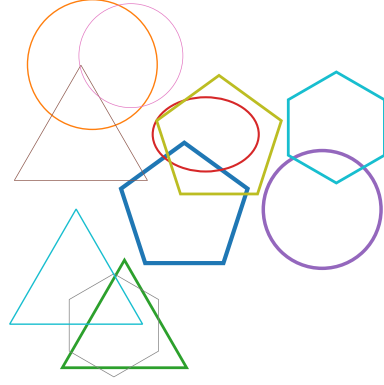[{"shape": "pentagon", "thickness": 3, "radius": 0.86, "center": [0.479, 0.456]}, {"shape": "circle", "thickness": 1, "radius": 0.84, "center": [0.24, 0.832]}, {"shape": "triangle", "thickness": 2, "radius": 0.93, "center": [0.323, 0.138]}, {"shape": "oval", "thickness": 1.5, "radius": 0.69, "center": [0.534, 0.651]}, {"shape": "circle", "thickness": 2.5, "radius": 0.76, "center": [0.837, 0.456]}, {"shape": "triangle", "thickness": 0.5, "radius": 1.0, "center": [0.21, 0.631]}, {"shape": "circle", "thickness": 0.5, "radius": 0.68, "center": [0.34, 0.855]}, {"shape": "hexagon", "thickness": 0.5, "radius": 0.67, "center": [0.296, 0.155]}, {"shape": "pentagon", "thickness": 2, "radius": 0.85, "center": [0.569, 0.634]}, {"shape": "triangle", "thickness": 1, "radius": 1.0, "center": [0.198, 0.258]}, {"shape": "hexagon", "thickness": 2, "radius": 0.72, "center": [0.874, 0.669]}]